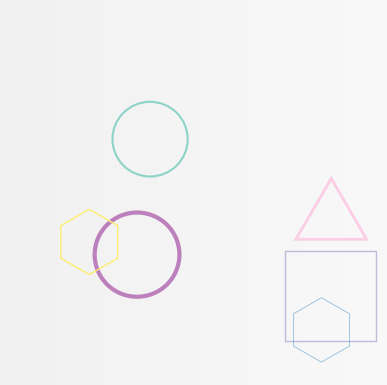[{"shape": "circle", "thickness": 1.5, "radius": 0.49, "center": [0.387, 0.639]}, {"shape": "square", "thickness": 1, "radius": 0.58, "center": [0.853, 0.232]}, {"shape": "hexagon", "thickness": 0.5, "radius": 0.42, "center": [0.83, 0.143]}, {"shape": "triangle", "thickness": 2, "radius": 0.53, "center": [0.855, 0.431]}, {"shape": "circle", "thickness": 3, "radius": 0.55, "center": [0.354, 0.339]}, {"shape": "hexagon", "thickness": 1, "radius": 0.42, "center": [0.23, 0.372]}]